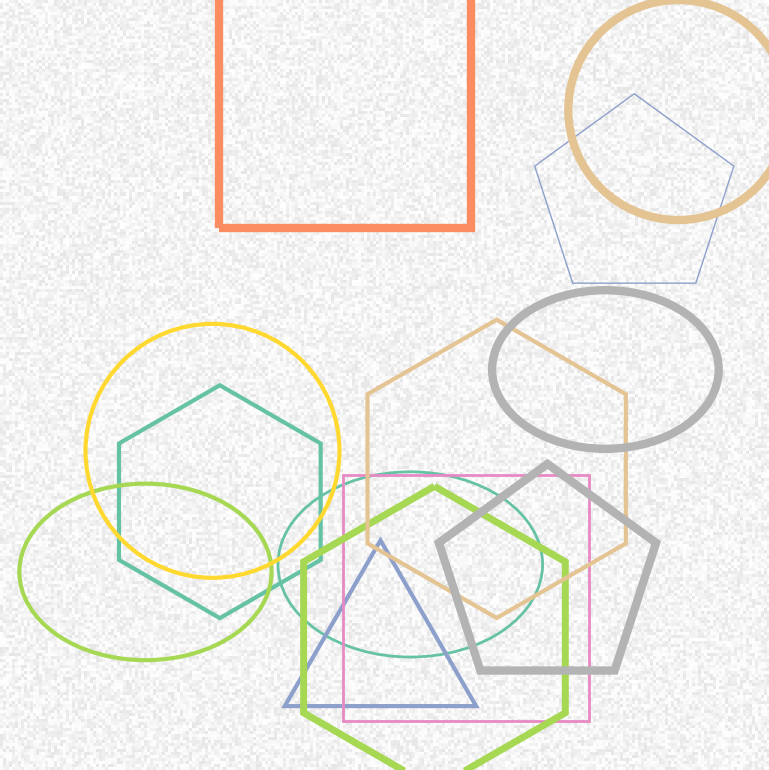[{"shape": "hexagon", "thickness": 1.5, "radius": 0.76, "center": [0.285, 0.348]}, {"shape": "oval", "thickness": 1, "radius": 0.86, "center": [0.533, 0.267]}, {"shape": "square", "thickness": 3, "radius": 0.82, "center": [0.448, 0.868]}, {"shape": "pentagon", "thickness": 0.5, "radius": 0.68, "center": [0.824, 0.742]}, {"shape": "triangle", "thickness": 1.5, "radius": 0.72, "center": [0.494, 0.155]}, {"shape": "square", "thickness": 1, "radius": 0.8, "center": [0.605, 0.223]}, {"shape": "hexagon", "thickness": 2.5, "radius": 0.98, "center": [0.564, 0.172]}, {"shape": "oval", "thickness": 1.5, "radius": 0.82, "center": [0.189, 0.257]}, {"shape": "circle", "thickness": 1.5, "radius": 0.82, "center": [0.276, 0.415]}, {"shape": "circle", "thickness": 3, "radius": 0.71, "center": [0.881, 0.857]}, {"shape": "hexagon", "thickness": 1.5, "radius": 0.97, "center": [0.645, 0.391]}, {"shape": "pentagon", "thickness": 3, "radius": 0.74, "center": [0.711, 0.249]}, {"shape": "oval", "thickness": 3, "radius": 0.74, "center": [0.786, 0.52]}]